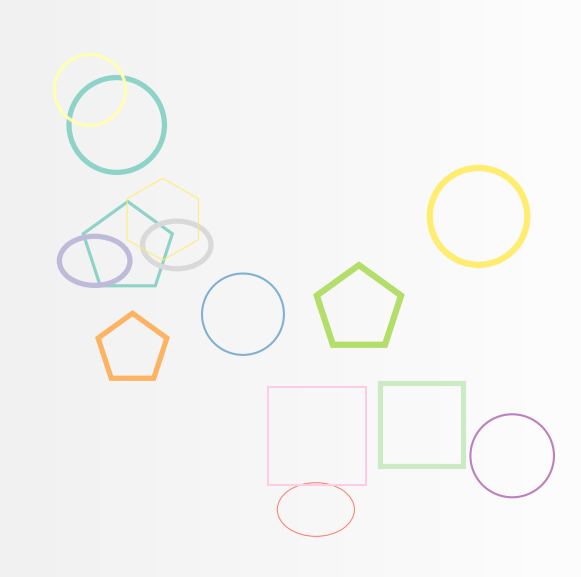[{"shape": "pentagon", "thickness": 1.5, "radius": 0.4, "center": [0.22, 0.569]}, {"shape": "circle", "thickness": 2.5, "radius": 0.41, "center": [0.201, 0.783]}, {"shape": "circle", "thickness": 1.5, "radius": 0.31, "center": [0.155, 0.843]}, {"shape": "oval", "thickness": 2.5, "radius": 0.3, "center": [0.163, 0.547]}, {"shape": "oval", "thickness": 0.5, "radius": 0.33, "center": [0.543, 0.117]}, {"shape": "circle", "thickness": 1, "radius": 0.35, "center": [0.418, 0.455]}, {"shape": "pentagon", "thickness": 2.5, "radius": 0.31, "center": [0.228, 0.394]}, {"shape": "pentagon", "thickness": 3, "radius": 0.38, "center": [0.618, 0.464]}, {"shape": "square", "thickness": 1, "radius": 0.43, "center": [0.545, 0.245]}, {"shape": "oval", "thickness": 2.5, "radius": 0.29, "center": [0.304, 0.575]}, {"shape": "circle", "thickness": 1, "radius": 0.36, "center": [0.881, 0.21]}, {"shape": "square", "thickness": 2.5, "radius": 0.36, "center": [0.725, 0.264]}, {"shape": "hexagon", "thickness": 0.5, "radius": 0.35, "center": [0.28, 0.62]}, {"shape": "circle", "thickness": 3, "radius": 0.42, "center": [0.823, 0.624]}]